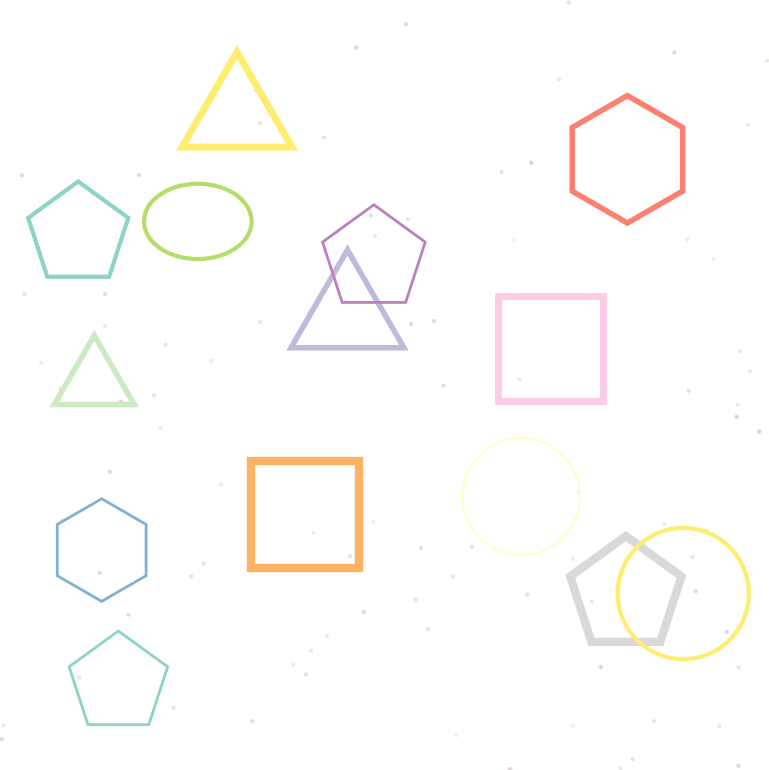[{"shape": "pentagon", "thickness": 1.5, "radius": 0.34, "center": [0.102, 0.696]}, {"shape": "pentagon", "thickness": 1, "radius": 0.34, "center": [0.154, 0.113]}, {"shape": "circle", "thickness": 0.5, "radius": 0.38, "center": [0.677, 0.355]}, {"shape": "triangle", "thickness": 2, "radius": 0.42, "center": [0.451, 0.591]}, {"shape": "hexagon", "thickness": 2, "radius": 0.41, "center": [0.815, 0.793]}, {"shape": "hexagon", "thickness": 1, "radius": 0.33, "center": [0.132, 0.286]}, {"shape": "square", "thickness": 3, "radius": 0.35, "center": [0.396, 0.332]}, {"shape": "oval", "thickness": 1.5, "radius": 0.35, "center": [0.257, 0.712]}, {"shape": "square", "thickness": 2.5, "radius": 0.34, "center": [0.715, 0.548]}, {"shape": "pentagon", "thickness": 3, "radius": 0.38, "center": [0.813, 0.228]}, {"shape": "pentagon", "thickness": 1, "radius": 0.35, "center": [0.486, 0.664]}, {"shape": "triangle", "thickness": 2, "radius": 0.3, "center": [0.122, 0.505]}, {"shape": "triangle", "thickness": 2.5, "radius": 0.41, "center": [0.308, 0.85]}, {"shape": "circle", "thickness": 1.5, "radius": 0.43, "center": [0.887, 0.229]}]